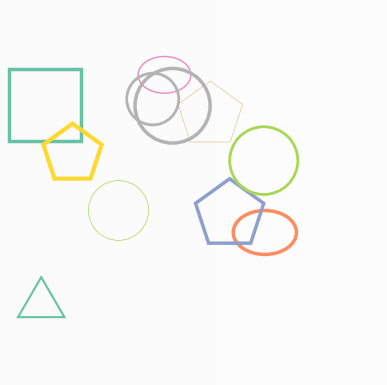[{"shape": "triangle", "thickness": 1.5, "radius": 0.35, "center": [0.106, 0.211]}, {"shape": "square", "thickness": 2.5, "radius": 0.46, "center": [0.116, 0.727]}, {"shape": "oval", "thickness": 2.5, "radius": 0.41, "center": [0.683, 0.396]}, {"shape": "pentagon", "thickness": 2.5, "radius": 0.46, "center": [0.593, 0.443]}, {"shape": "oval", "thickness": 1, "radius": 0.34, "center": [0.424, 0.806]}, {"shape": "circle", "thickness": 2, "radius": 0.44, "center": [0.681, 0.583]}, {"shape": "circle", "thickness": 0.5, "radius": 0.39, "center": [0.306, 0.453]}, {"shape": "pentagon", "thickness": 3, "radius": 0.4, "center": [0.187, 0.6]}, {"shape": "pentagon", "thickness": 0.5, "radius": 0.44, "center": [0.543, 0.702]}, {"shape": "circle", "thickness": 2.5, "radius": 0.48, "center": [0.445, 0.725]}, {"shape": "circle", "thickness": 2, "radius": 0.34, "center": [0.394, 0.743]}]